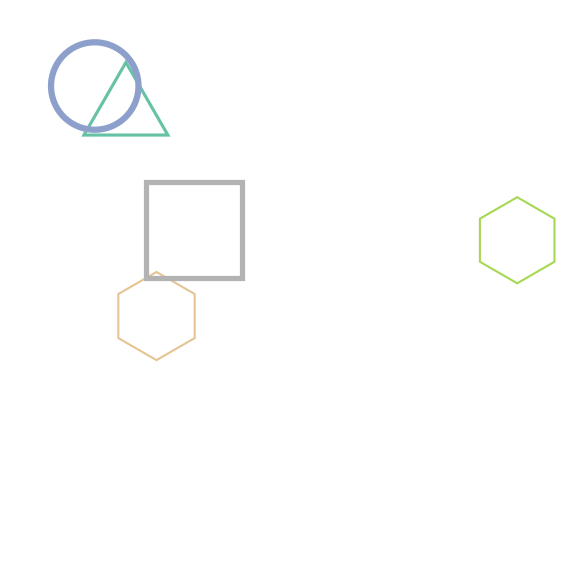[{"shape": "triangle", "thickness": 1.5, "radius": 0.42, "center": [0.218, 0.807]}, {"shape": "circle", "thickness": 3, "radius": 0.38, "center": [0.164, 0.85]}, {"shape": "hexagon", "thickness": 1, "radius": 0.37, "center": [0.896, 0.583]}, {"shape": "hexagon", "thickness": 1, "radius": 0.38, "center": [0.271, 0.452]}, {"shape": "square", "thickness": 2.5, "radius": 0.42, "center": [0.335, 0.6]}]